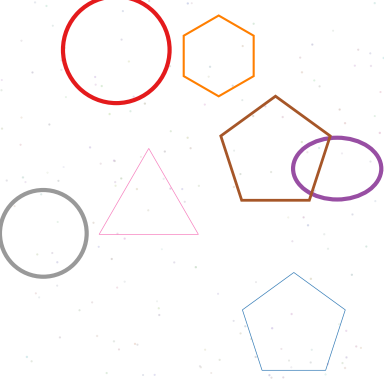[{"shape": "circle", "thickness": 3, "radius": 0.69, "center": [0.302, 0.871]}, {"shape": "pentagon", "thickness": 0.5, "radius": 0.7, "center": [0.763, 0.152]}, {"shape": "oval", "thickness": 3, "radius": 0.57, "center": [0.876, 0.562]}, {"shape": "hexagon", "thickness": 1.5, "radius": 0.52, "center": [0.568, 0.855]}, {"shape": "pentagon", "thickness": 2, "radius": 0.75, "center": [0.716, 0.601]}, {"shape": "triangle", "thickness": 0.5, "radius": 0.74, "center": [0.386, 0.466]}, {"shape": "circle", "thickness": 3, "radius": 0.56, "center": [0.113, 0.394]}]